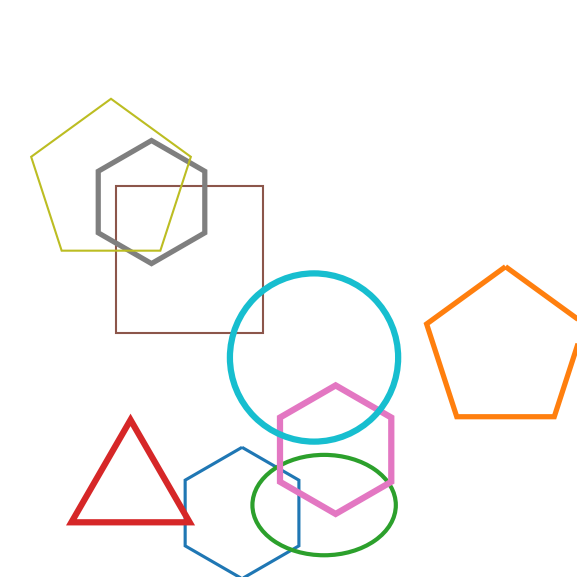[{"shape": "hexagon", "thickness": 1.5, "radius": 0.57, "center": [0.419, 0.111]}, {"shape": "pentagon", "thickness": 2.5, "radius": 0.72, "center": [0.875, 0.394]}, {"shape": "oval", "thickness": 2, "radius": 0.62, "center": [0.561, 0.125]}, {"shape": "triangle", "thickness": 3, "radius": 0.59, "center": [0.226, 0.154]}, {"shape": "square", "thickness": 1, "radius": 0.64, "center": [0.328, 0.549]}, {"shape": "hexagon", "thickness": 3, "radius": 0.56, "center": [0.581, 0.22]}, {"shape": "hexagon", "thickness": 2.5, "radius": 0.53, "center": [0.262, 0.649]}, {"shape": "pentagon", "thickness": 1, "radius": 0.73, "center": [0.192, 0.683]}, {"shape": "circle", "thickness": 3, "radius": 0.73, "center": [0.544, 0.38]}]